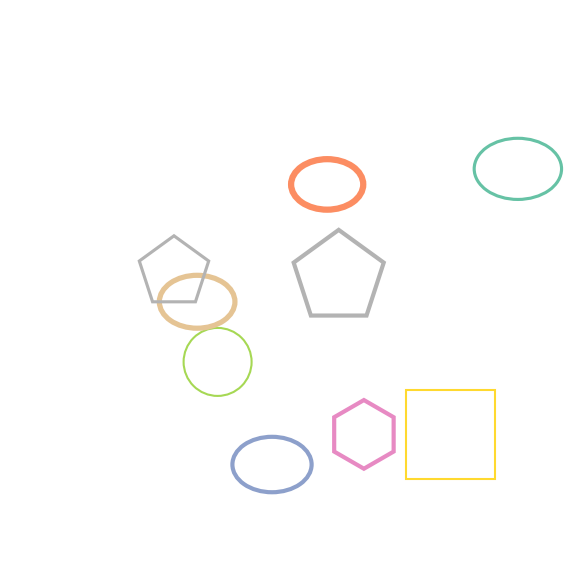[{"shape": "oval", "thickness": 1.5, "radius": 0.38, "center": [0.897, 0.707]}, {"shape": "oval", "thickness": 3, "radius": 0.31, "center": [0.567, 0.68]}, {"shape": "oval", "thickness": 2, "radius": 0.34, "center": [0.471, 0.195]}, {"shape": "hexagon", "thickness": 2, "radius": 0.3, "center": [0.63, 0.247]}, {"shape": "circle", "thickness": 1, "radius": 0.29, "center": [0.377, 0.372]}, {"shape": "square", "thickness": 1, "radius": 0.39, "center": [0.78, 0.246]}, {"shape": "oval", "thickness": 2.5, "radius": 0.33, "center": [0.341, 0.477]}, {"shape": "pentagon", "thickness": 2, "radius": 0.41, "center": [0.586, 0.519]}, {"shape": "pentagon", "thickness": 1.5, "radius": 0.32, "center": [0.301, 0.528]}]